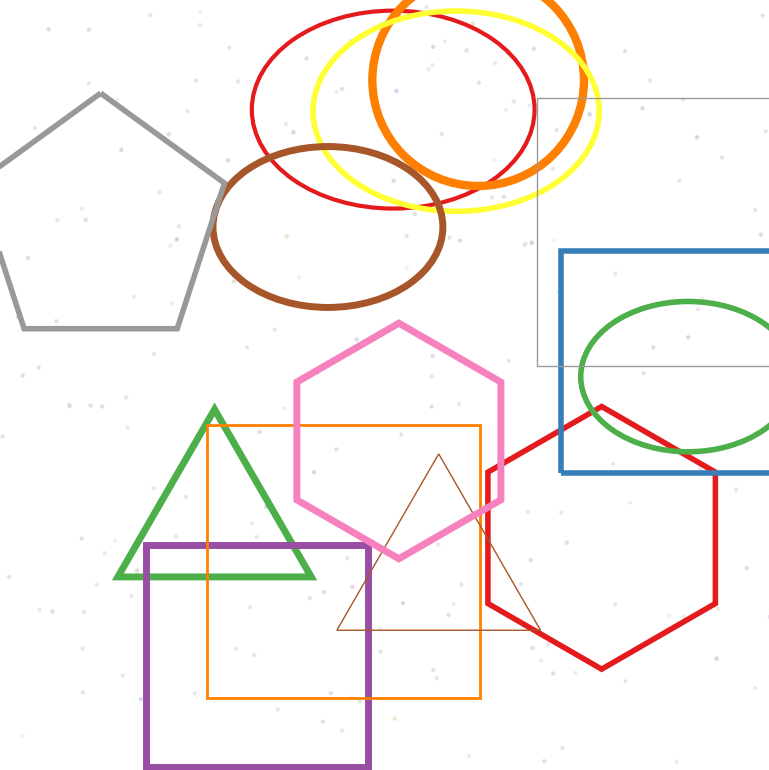[{"shape": "hexagon", "thickness": 2, "radius": 0.85, "center": [0.781, 0.302]}, {"shape": "oval", "thickness": 1.5, "radius": 0.92, "center": [0.511, 0.858]}, {"shape": "square", "thickness": 2, "radius": 0.72, "center": [0.873, 0.53]}, {"shape": "triangle", "thickness": 2.5, "radius": 0.73, "center": [0.279, 0.323]}, {"shape": "oval", "thickness": 2, "radius": 0.7, "center": [0.894, 0.511]}, {"shape": "square", "thickness": 2.5, "radius": 0.72, "center": [0.333, 0.148]}, {"shape": "circle", "thickness": 3, "radius": 0.69, "center": [0.621, 0.896]}, {"shape": "square", "thickness": 1, "radius": 0.89, "center": [0.446, 0.271]}, {"shape": "oval", "thickness": 2, "radius": 0.93, "center": [0.592, 0.856]}, {"shape": "triangle", "thickness": 0.5, "radius": 0.76, "center": [0.57, 0.258]}, {"shape": "oval", "thickness": 2.5, "radius": 0.75, "center": [0.426, 0.705]}, {"shape": "hexagon", "thickness": 2.5, "radius": 0.76, "center": [0.518, 0.427]}, {"shape": "square", "thickness": 0.5, "radius": 0.87, "center": [0.871, 0.699]}, {"shape": "pentagon", "thickness": 2, "radius": 0.85, "center": [0.131, 0.71]}]